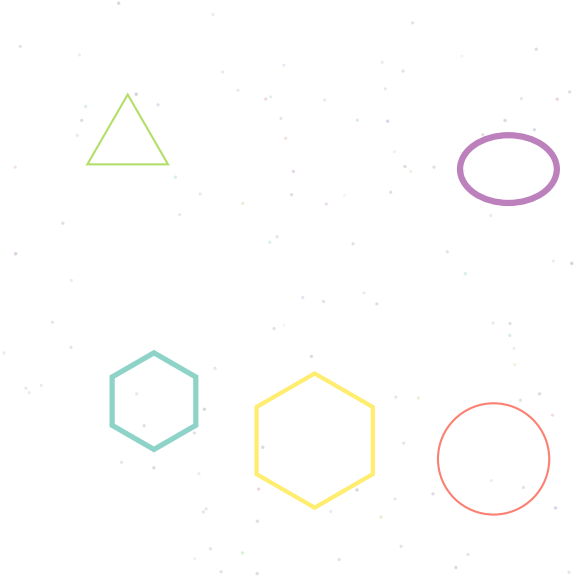[{"shape": "hexagon", "thickness": 2.5, "radius": 0.42, "center": [0.267, 0.305]}, {"shape": "circle", "thickness": 1, "radius": 0.48, "center": [0.855, 0.204]}, {"shape": "triangle", "thickness": 1, "radius": 0.4, "center": [0.221, 0.755]}, {"shape": "oval", "thickness": 3, "radius": 0.42, "center": [0.88, 0.706]}, {"shape": "hexagon", "thickness": 2, "radius": 0.58, "center": [0.545, 0.236]}]